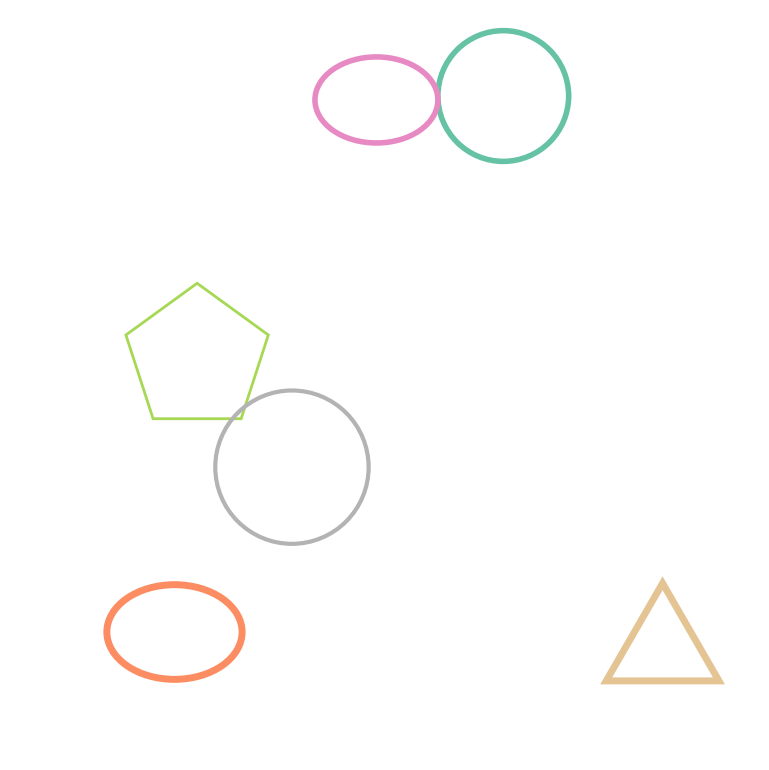[{"shape": "circle", "thickness": 2, "radius": 0.42, "center": [0.654, 0.875]}, {"shape": "oval", "thickness": 2.5, "radius": 0.44, "center": [0.227, 0.179]}, {"shape": "oval", "thickness": 2, "radius": 0.4, "center": [0.489, 0.87]}, {"shape": "pentagon", "thickness": 1, "radius": 0.49, "center": [0.256, 0.535]}, {"shape": "triangle", "thickness": 2.5, "radius": 0.42, "center": [0.86, 0.158]}, {"shape": "circle", "thickness": 1.5, "radius": 0.5, "center": [0.379, 0.393]}]